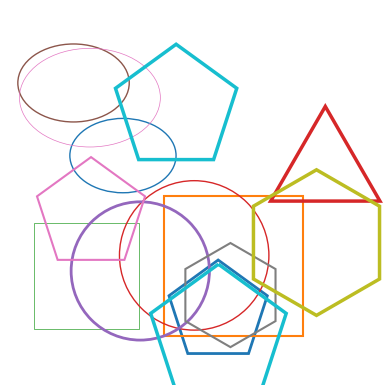[{"shape": "pentagon", "thickness": 2, "radius": 0.67, "center": [0.567, 0.19]}, {"shape": "oval", "thickness": 1, "radius": 0.69, "center": [0.319, 0.596]}, {"shape": "square", "thickness": 1.5, "radius": 0.91, "center": [0.606, 0.309]}, {"shape": "square", "thickness": 0.5, "radius": 0.69, "center": [0.225, 0.283]}, {"shape": "circle", "thickness": 1, "radius": 0.97, "center": [0.504, 0.337]}, {"shape": "triangle", "thickness": 2.5, "radius": 0.82, "center": [0.845, 0.56]}, {"shape": "circle", "thickness": 2, "radius": 0.9, "center": [0.364, 0.296]}, {"shape": "oval", "thickness": 1, "radius": 0.72, "center": [0.191, 0.784]}, {"shape": "pentagon", "thickness": 1.5, "radius": 0.74, "center": [0.236, 0.444]}, {"shape": "oval", "thickness": 0.5, "radius": 0.92, "center": [0.233, 0.746]}, {"shape": "hexagon", "thickness": 1.5, "radius": 0.68, "center": [0.599, 0.234]}, {"shape": "hexagon", "thickness": 2.5, "radius": 0.95, "center": [0.822, 0.37]}, {"shape": "pentagon", "thickness": 2.5, "radius": 0.93, "center": [0.567, 0.129]}, {"shape": "pentagon", "thickness": 2.5, "radius": 0.83, "center": [0.457, 0.719]}]